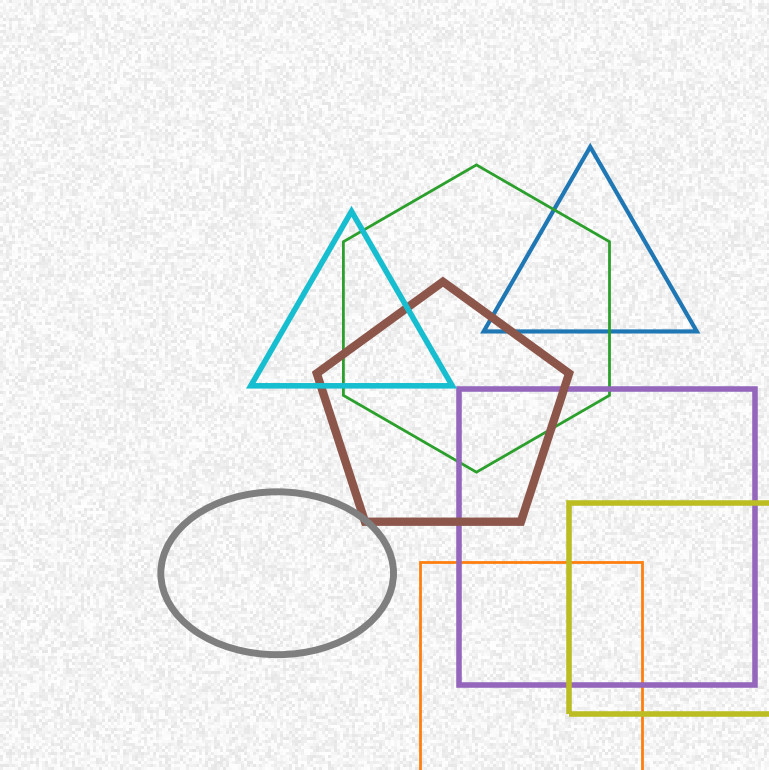[{"shape": "triangle", "thickness": 1.5, "radius": 0.8, "center": [0.767, 0.649]}, {"shape": "square", "thickness": 1, "radius": 0.72, "center": [0.69, 0.126]}, {"shape": "hexagon", "thickness": 1, "radius": 1.0, "center": [0.619, 0.586]}, {"shape": "square", "thickness": 2, "radius": 0.96, "center": [0.788, 0.303]}, {"shape": "pentagon", "thickness": 3, "radius": 0.86, "center": [0.575, 0.462]}, {"shape": "oval", "thickness": 2.5, "radius": 0.76, "center": [0.36, 0.256]}, {"shape": "square", "thickness": 2, "radius": 0.69, "center": [0.877, 0.21]}, {"shape": "triangle", "thickness": 2, "radius": 0.76, "center": [0.457, 0.574]}]